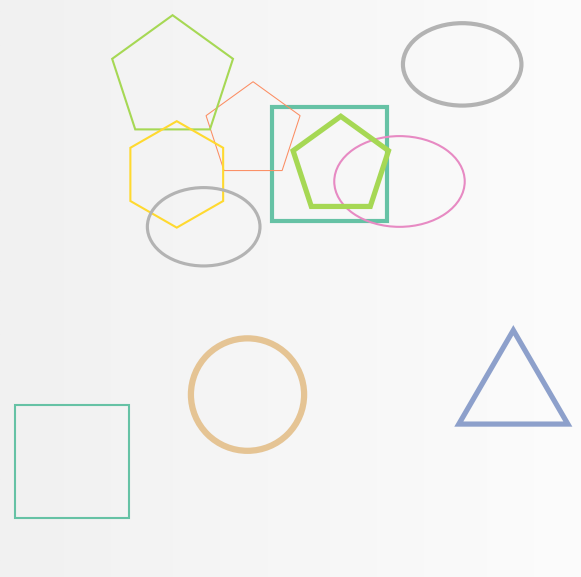[{"shape": "square", "thickness": 2, "radius": 0.5, "center": [0.567, 0.715]}, {"shape": "square", "thickness": 1, "radius": 0.49, "center": [0.123, 0.2]}, {"shape": "pentagon", "thickness": 0.5, "radius": 0.43, "center": [0.435, 0.773]}, {"shape": "triangle", "thickness": 2.5, "radius": 0.54, "center": [0.883, 0.319]}, {"shape": "oval", "thickness": 1, "radius": 0.56, "center": [0.687, 0.685]}, {"shape": "pentagon", "thickness": 2.5, "radius": 0.43, "center": [0.586, 0.711]}, {"shape": "pentagon", "thickness": 1, "radius": 0.55, "center": [0.297, 0.863]}, {"shape": "hexagon", "thickness": 1, "radius": 0.46, "center": [0.304, 0.697]}, {"shape": "circle", "thickness": 3, "radius": 0.49, "center": [0.426, 0.316]}, {"shape": "oval", "thickness": 2, "radius": 0.51, "center": [0.795, 0.888]}, {"shape": "oval", "thickness": 1.5, "radius": 0.48, "center": [0.35, 0.606]}]